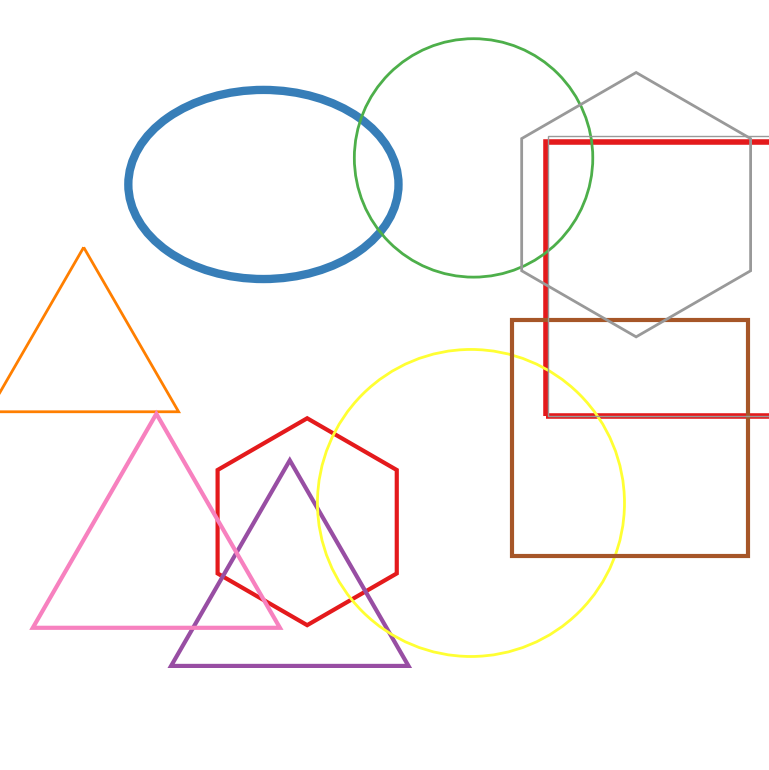[{"shape": "square", "thickness": 2, "radius": 0.89, "center": [0.887, 0.638]}, {"shape": "hexagon", "thickness": 1.5, "radius": 0.67, "center": [0.399, 0.322]}, {"shape": "oval", "thickness": 3, "radius": 0.88, "center": [0.342, 0.76]}, {"shape": "circle", "thickness": 1, "radius": 0.77, "center": [0.615, 0.795]}, {"shape": "triangle", "thickness": 1.5, "radius": 0.89, "center": [0.376, 0.224]}, {"shape": "triangle", "thickness": 1, "radius": 0.71, "center": [0.109, 0.536]}, {"shape": "circle", "thickness": 1, "radius": 1.0, "center": [0.612, 0.347]}, {"shape": "square", "thickness": 1.5, "radius": 0.77, "center": [0.819, 0.431]}, {"shape": "triangle", "thickness": 1.5, "radius": 0.93, "center": [0.203, 0.277]}, {"shape": "square", "thickness": 0.5, "radius": 0.91, "center": [0.894, 0.642]}, {"shape": "hexagon", "thickness": 1, "radius": 0.86, "center": [0.826, 0.734]}]